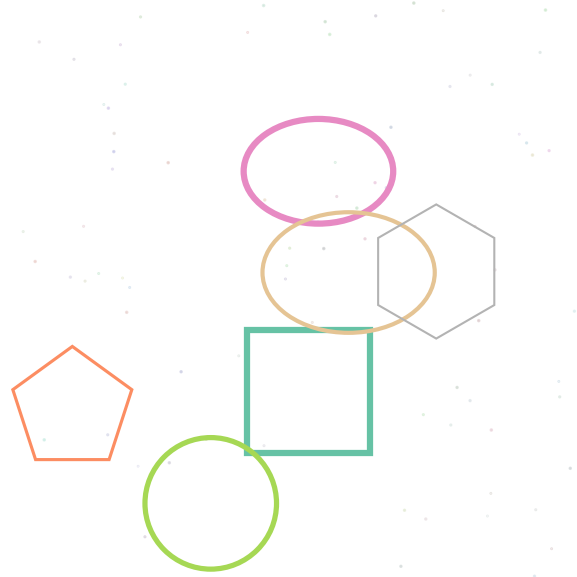[{"shape": "square", "thickness": 3, "radius": 0.53, "center": [0.534, 0.321]}, {"shape": "pentagon", "thickness": 1.5, "radius": 0.54, "center": [0.125, 0.291]}, {"shape": "oval", "thickness": 3, "radius": 0.65, "center": [0.551, 0.703]}, {"shape": "circle", "thickness": 2.5, "radius": 0.57, "center": [0.365, 0.128]}, {"shape": "oval", "thickness": 2, "radius": 0.75, "center": [0.604, 0.527]}, {"shape": "hexagon", "thickness": 1, "radius": 0.58, "center": [0.755, 0.529]}]